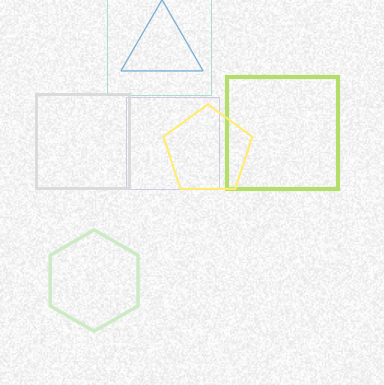[{"shape": "square", "thickness": 0.5, "radius": 0.68, "center": [0.412, 0.889]}, {"shape": "square", "thickness": 0.5, "radius": 0.6, "center": [0.448, 0.628]}, {"shape": "triangle", "thickness": 1, "radius": 0.62, "center": [0.421, 0.877]}, {"shape": "square", "thickness": 3, "radius": 0.73, "center": [0.734, 0.655]}, {"shape": "square", "thickness": 2, "radius": 0.61, "center": [0.214, 0.634]}, {"shape": "hexagon", "thickness": 2.5, "radius": 0.66, "center": [0.244, 0.271]}, {"shape": "pentagon", "thickness": 1.5, "radius": 0.61, "center": [0.54, 0.608]}]